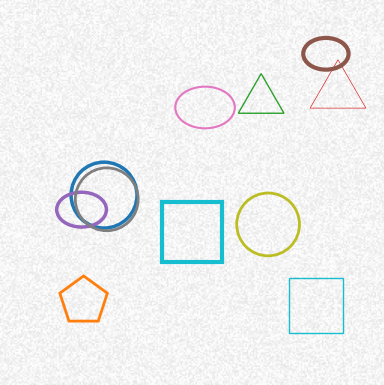[{"shape": "circle", "thickness": 2.5, "radius": 0.43, "center": [0.27, 0.493]}, {"shape": "pentagon", "thickness": 2, "radius": 0.32, "center": [0.217, 0.218]}, {"shape": "triangle", "thickness": 1, "radius": 0.34, "center": [0.678, 0.74]}, {"shape": "triangle", "thickness": 0.5, "radius": 0.42, "center": [0.878, 0.761]}, {"shape": "oval", "thickness": 2.5, "radius": 0.32, "center": [0.212, 0.455]}, {"shape": "oval", "thickness": 3, "radius": 0.29, "center": [0.846, 0.86]}, {"shape": "oval", "thickness": 1.5, "radius": 0.39, "center": [0.533, 0.721]}, {"shape": "circle", "thickness": 2, "radius": 0.41, "center": [0.277, 0.482]}, {"shape": "circle", "thickness": 2, "radius": 0.41, "center": [0.696, 0.417]}, {"shape": "square", "thickness": 1, "radius": 0.35, "center": [0.821, 0.207]}, {"shape": "square", "thickness": 3, "radius": 0.39, "center": [0.498, 0.397]}]